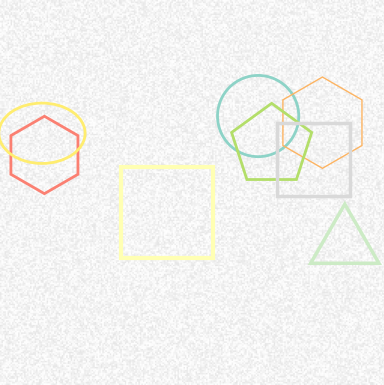[{"shape": "circle", "thickness": 2, "radius": 0.53, "center": [0.67, 0.699]}, {"shape": "square", "thickness": 3, "radius": 0.6, "center": [0.434, 0.448]}, {"shape": "hexagon", "thickness": 2, "radius": 0.5, "center": [0.115, 0.598]}, {"shape": "hexagon", "thickness": 1, "radius": 0.59, "center": [0.837, 0.681]}, {"shape": "pentagon", "thickness": 2, "radius": 0.55, "center": [0.706, 0.622]}, {"shape": "square", "thickness": 2.5, "radius": 0.47, "center": [0.814, 0.586]}, {"shape": "triangle", "thickness": 2.5, "radius": 0.51, "center": [0.896, 0.367]}, {"shape": "oval", "thickness": 2, "radius": 0.56, "center": [0.109, 0.654]}]